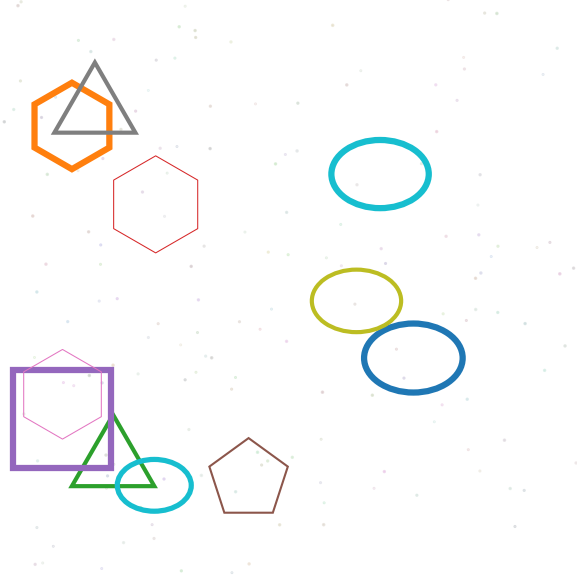[{"shape": "oval", "thickness": 3, "radius": 0.43, "center": [0.716, 0.379]}, {"shape": "hexagon", "thickness": 3, "radius": 0.37, "center": [0.125, 0.781]}, {"shape": "triangle", "thickness": 2, "radius": 0.41, "center": [0.196, 0.199]}, {"shape": "hexagon", "thickness": 0.5, "radius": 0.42, "center": [0.27, 0.645]}, {"shape": "square", "thickness": 3, "radius": 0.42, "center": [0.108, 0.274]}, {"shape": "pentagon", "thickness": 1, "radius": 0.36, "center": [0.43, 0.169]}, {"shape": "hexagon", "thickness": 0.5, "radius": 0.39, "center": [0.108, 0.316]}, {"shape": "triangle", "thickness": 2, "radius": 0.4, "center": [0.164, 0.81]}, {"shape": "oval", "thickness": 2, "radius": 0.39, "center": [0.617, 0.478]}, {"shape": "oval", "thickness": 2.5, "radius": 0.32, "center": [0.267, 0.159]}, {"shape": "oval", "thickness": 3, "radius": 0.42, "center": [0.658, 0.698]}]